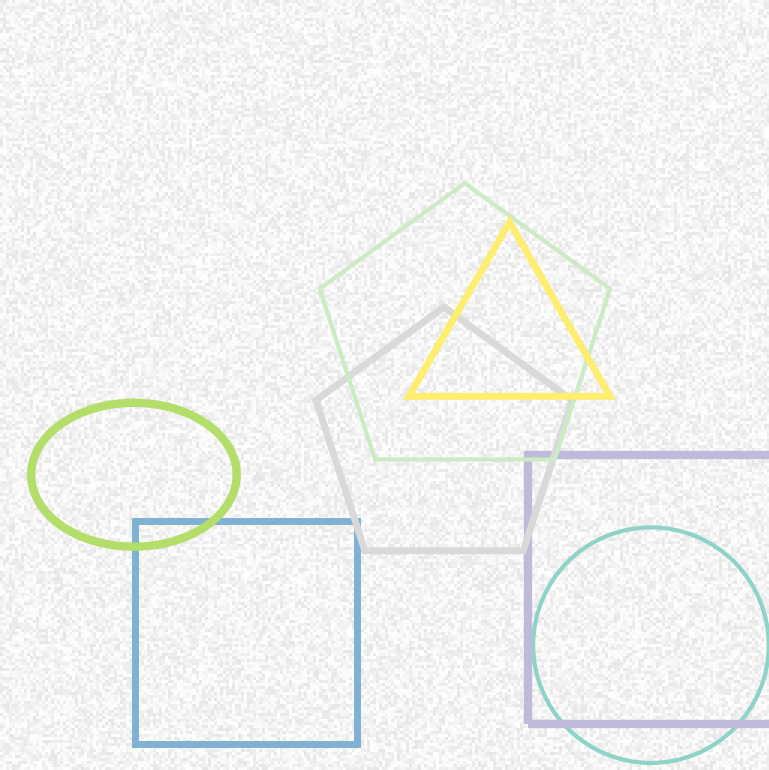[{"shape": "circle", "thickness": 1.5, "radius": 0.76, "center": [0.845, 0.162]}, {"shape": "square", "thickness": 3, "radius": 0.87, "center": [0.861, 0.234]}, {"shape": "square", "thickness": 2.5, "radius": 0.72, "center": [0.32, 0.178]}, {"shape": "oval", "thickness": 3, "radius": 0.67, "center": [0.174, 0.383]}, {"shape": "pentagon", "thickness": 2.5, "radius": 0.87, "center": [0.577, 0.426]}, {"shape": "pentagon", "thickness": 1.5, "radius": 0.99, "center": [0.604, 0.564]}, {"shape": "triangle", "thickness": 2.5, "radius": 0.75, "center": [0.662, 0.561]}]